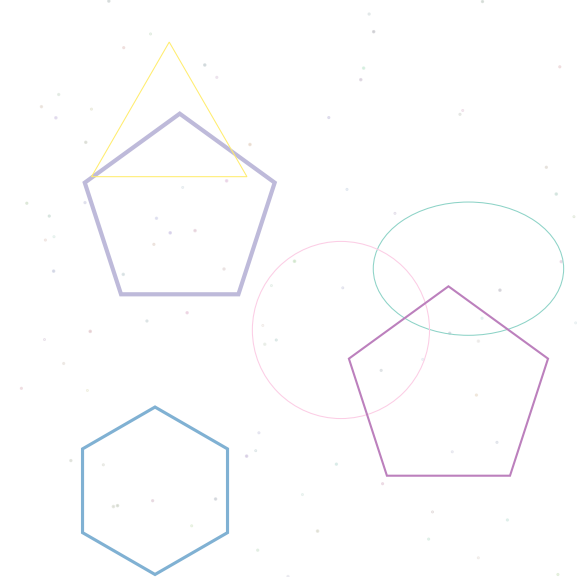[{"shape": "oval", "thickness": 0.5, "radius": 0.82, "center": [0.811, 0.534]}, {"shape": "pentagon", "thickness": 2, "radius": 0.86, "center": [0.311, 0.629]}, {"shape": "hexagon", "thickness": 1.5, "radius": 0.72, "center": [0.268, 0.149]}, {"shape": "circle", "thickness": 0.5, "radius": 0.77, "center": [0.59, 0.428]}, {"shape": "pentagon", "thickness": 1, "radius": 0.91, "center": [0.777, 0.322]}, {"shape": "triangle", "thickness": 0.5, "radius": 0.78, "center": [0.293, 0.771]}]